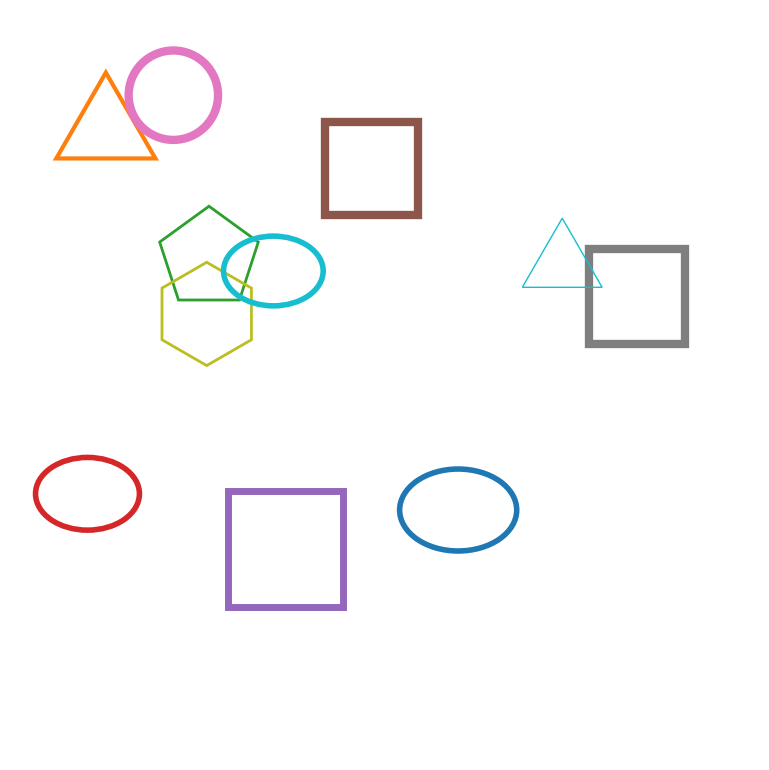[{"shape": "oval", "thickness": 2, "radius": 0.38, "center": [0.595, 0.338]}, {"shape": "triangle", "thickness": 1.5, "radius": 0.37, "center": [0.137, 0.831]}, {"shape": "pentagon", "thickness": 1, "radius": 0.34, "center": [0.271, 0.665]}, {"shape": "oval", "thickness": 2, "radius": 0.34, "center": [0.114, 0.359]}, {"shape": "square", "thickness": 2.5, "radius": 0.38, "center": [0.371, 0.287]}, {"shape": "square", "thickness": 3, "radius": 0.3, "center": [0.482, 0.781]}, {"shape": "circle", "thickness": 3, "radius": 0.29, "center": [0.225, 0.876]}, {"shape": "square", "thickness": 3, "radius": 0.31, "center": [0.827, 0.614]}, {"shape": "hexagon", "thickness": 1, "radius": 0.34, "center": [0.268, 0.592]}, {"shape": "oval", "thickness": 2, "radius": 0.32, "center": [0.355, 0.648]}, {"shape": "triangle", "thickness": 0.5, "radius": 0.3, "center": [0.73, 0.657]}]